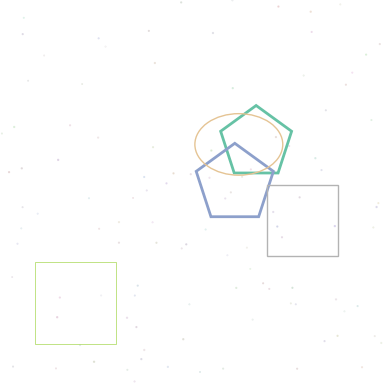[{"shape": "pentagon", "thickness": 2, "radius": 0.48, "center": [0.665, 0.629]}, {"shape": "pentagon", "thickness": 2, "radius": 0.53, "center": [0.61, 0.522]}, {"shape": "square", "thickness": 0.5, "radius": 0.53, "center": [0.197, 0.213]}, {"shape": "oval", "thickness": 1, "radius": 0.57, "center": [0.62, 0.625]}, {"shape": "square", "thickness": 1, "radius": 0.46, "center": [0.786, 0.427]}]